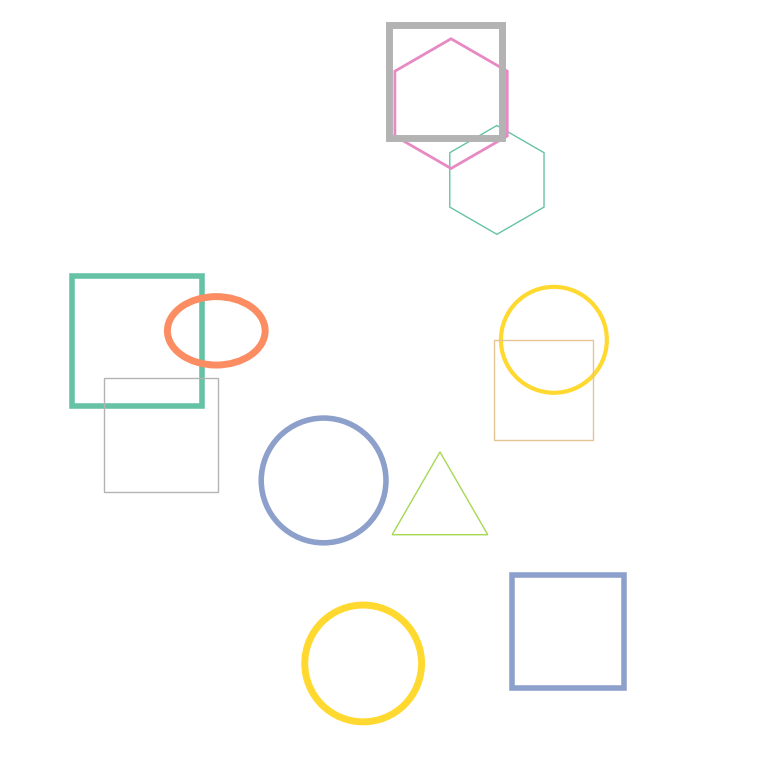[{"shape": "square", "thickness": 2, "radius": 0.42, "center": [0.178, 0.557]}, {"shape": "hexagon", "thickness": 0.5, "radius": 0.35, "center": [0.645, 0.766]}, {"shape": "oval", "thickness": 2.5, "radius": 0.32, "center": [0.281, 0.57]}, {"shape": "square", "thickness": 2, "radius": 0.37, "center": [0.738, 0.18]}, {"shape": "circle", "thickness": 2, "radius": 0.41, "center": [0.42, 0.376]}, {"shape": "hexagon", "thickness": 1, "radius": 0.42, "center": [0.586, 0.865]}, {"shape": "triangle", "thickness": 0.5, "radius": 0.36, "center": [0.571, 0.341]}, {"shape": "circle", "thickness": 2.5, "radius": 0.38, "center": [0.472, 0.138]}, {"shape": "circle", "thickness": 1.5, "radius": 0.34, "center": [0.719, 0.559]}, {"shape": "square", "thickness": 0.5, "radius": 0.32, "center": [0.706, 0.494]}, {"shape": "square", "thickness": 2.5, "radius": 0.37, "center": [0.579, 0.895]}, {"shape": "square", "thickness": 0.5, "radius": 0.37, "center": [0.209, 0.435]}]